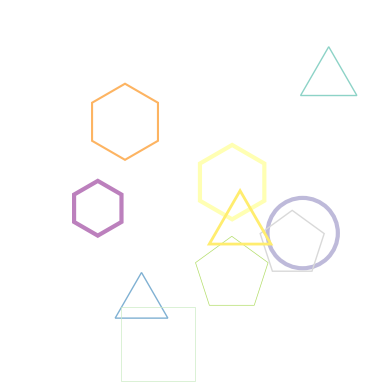[{"shape": "triangle", "thickness": 1, "radius": 0.42, "center": [0.854, 0.794]}, {"shape": "hexagon", "thickness": 3, "radius": 0.48, "center": [0.603, 0.527]}, {"shape": "circle", "thickness": 3, "radius": 0.46, "center": [0.786, 0.395]}, {"shape": "triangle", "thickness": 1, "radius": 0.4, "center": [0.368, 0.213]}, {"shape": "hexagon", "thickness": 1.5, "radius": 0.49, "center": [0.325, 0.684]}, {"shape": "pentagon", "thickness": 0.5, "radius": 0.5, "center": [0.602, 0.287]}, {"shape": "pentagon", "thickness": 1, "radius": 0.44, "center": [0.759, 0.366]}, {"shape": "hexagon", "thickness": 3, "radius": 0.36, "center": [0.254, 0.459]}, {"shape": "square", "thickness": 0.5, "radius": 0.48, "center": [0.411, 0.107]}, {"shape": "triangle", "thickness": 2, "radius": 0.46, "center": [0.624, 0.412]}]